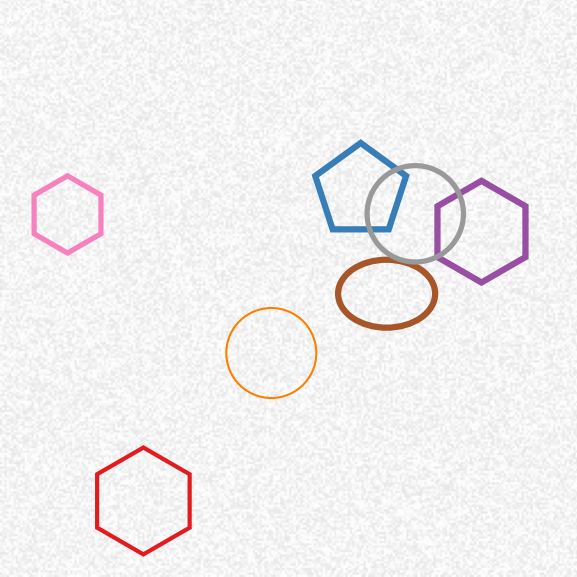[{"shape": "hexagon", "thickness": 2, "radius": 0.46, "center": [0.248, 0.132]}, {"shape": "pentagon", "thickness": 3, "radius": 0.41, "center": [0.625, 0.669]}, {"shape": "hexagon", "thickness": 3, "radius": 0.44, "center": [0.834, 0.598]}, {"shape": "circle", "thickness": 1, "radius": 0.39, "center": [0.47, 0.388]}, {"shape": "oval", "thickness": 3, "radius": 0.42, "center": [0.669, 0.491]}, {"shape": "hexagon", "thickness": 2.5, "radius": 0.33, "center": [0.117, 0.628]}, {"shape": "circle", "thickness": 2.5, "radius": 0.42, "center": [0.719, 0.629]}]